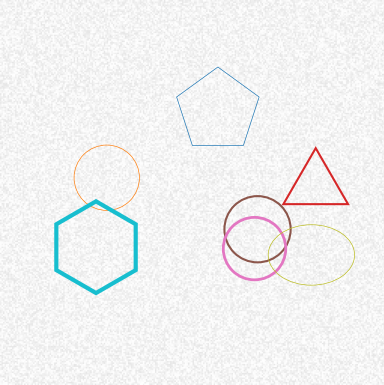[{"shape": "pentagon", "thickness": 0.5, "radius": 0.56, "center": [0.566, 0.713]}, {"shape": "circle", "thickness": 0.5, "radius": 0.42, "center": [0.277, 0.538]}, {"shape": "triangle", "thickness": 1.5, "radius": 0.48, "center": [0.82, 0.518]}, {"shape": "circle", "thickness": 1.5, "radius": 0.43, "center": [0.669, 0.405]}, {"shape": "circle", "thickness": 2, "radius": 0.41, "center": [0.661, 0.354]}, {"shape": "oval", "thickness": 0.5, "radius": 0.56, "center": [0.809, 0.338]}, {"shape": "hexagon", "thickness": 3, "radius": 0.6, "center": [0.249, 0.358]}]